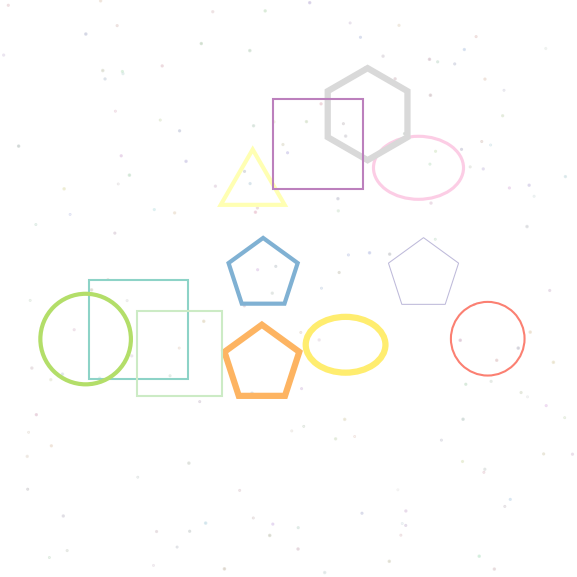[{"shape": "square", "thickness": 1, "radius": 0.43, "center": [0.24, 0.429]}, {"shape": "triangle", "thickness": 2, "radius": 0.32, "center": [0.438, 0.676]}, {"shape": "pentagon", "thickness": 0.5, "radius": 0.32, "center": [0.733, 0.524]}, {"shape": "circle", "thickness": 1, "radius": 0.32, "center": [0.845, 0.413]}, {"shape": "pentagon", "thickness": 2, "radius": 0.31, "center": [0.456, 0.524]}, {"shape": "pentagon", "thickness": 3, "radius": 0.34, "center": [0.453, 0.369]}, {"shape": "circle", "thickness": 2, "radius": 0.39, "center": [0.148, 0.412]}, {"shape": "oval", "thickness": 1.5, "radius": 0.39, "center": [0.725, 0.709]}, {"shape": "hexagon", "thickness": 3, "radius": 0.4, "center": [0.637, 0.801]}, {"shape": "square", "thickness": 1, "radius": 0.39, "center": [0.55, 0.75]}, {"shape": "square", "thickness": 1, "radius": 0.37, "center": [0.311, 0.387]}, {"shape": "oval", "thickness": 3, "radius": 0.35, "center": [0.598, 0.402]}]